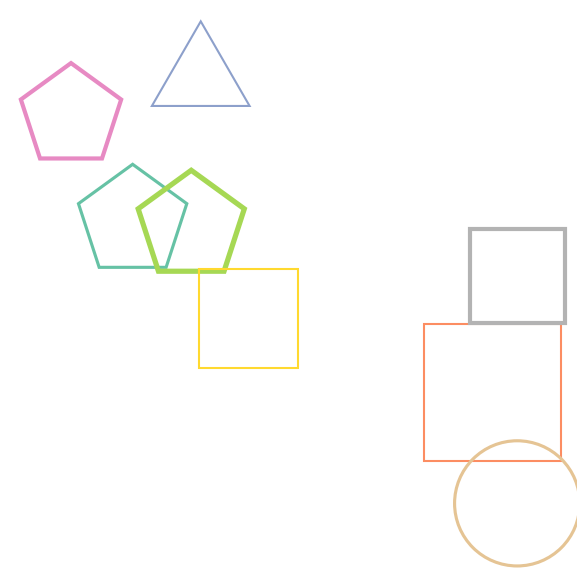[{"shape": "pentagon", "thickness": 1.5, "radius": 0.49, "center": [0.23, 0.616]}, {"shape": "square", "thickness": 1, "radius": 0.59, "center": [0.853, 0.32]}, {"shape": "triangle", "thickness": 1, "radius": 0.49, "center": [0.348, 0.864]}, {"shape": "pentagon", "thickness": 2, "radius": 0.46, "center": [0.123, 0.799]}, {"shape": "pentagon", "thickness": 2.5, "radius": 0.48, "center": [0.331, 0.608]}, {"shape": "square", "thickness": 1, "radius": 0.43, "center": [0.43, 0.448]}, {"shape": "circle", "thickness": 1.5, "radius": 0.54, "center": [0.896, 0.128]}, {"shape": "square", "thickness": 2, "radius": 0.41, "center": [0.896, 0.521]}]